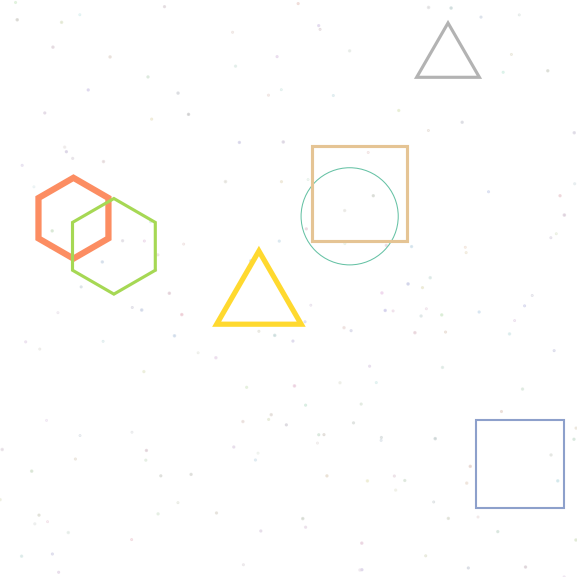[{"shape": "circle", "thickness": 0.5, "radius": 0.42, "center": [0.605, 0.625]}, {"shape": "hexagon", "thickness": 3, "radius": 0.35, "center": [0.127, 0.621]}, {"shape": "square", "thickness": 1, "radius": 0.38, "center": [0.9, 0.196]}, {"shape": "hexagon", "thickness": 1.5, "radius": 0.41, "center": [0.197, 0.573]}, {"shape": "triangle", "thickness": 2.5, "radius": 0.42, "center": [0.448, 0.48]}, {"shape": "square", "thickness": 1.5, "radius": 0.41, "center": [0.623, 0.664]}, {"shape": "triangle", "thickness": 1.5, "radius": 0.31, "center": [0.776, 0.897]}]